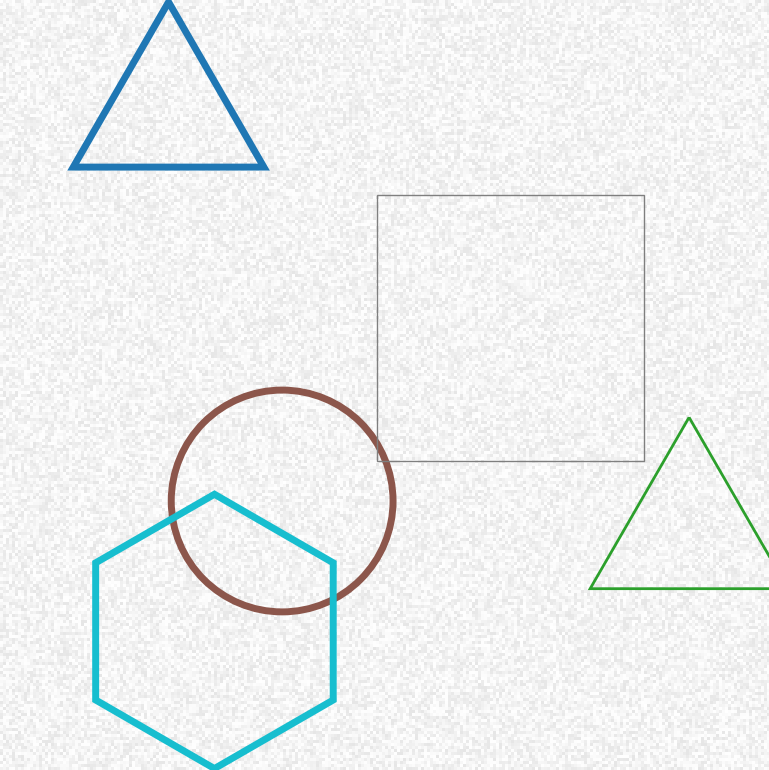[{"shape": "triangle", "thickness": 2.5, "radius": 0.71, "center": [0.219, 0.854]}, {"shape": "triangle", "thickness": 1, "radius": 0.74, "center": [0.895, 0.31]}, {"shape": "circle", "thickness": 2.5, "radius": 0.72, "center": [0.366, 0.349]}, {"shape": "square", "thickness": 0.5, "radius": 0.87, "center": [0.663, 0.574]}, {"shape": "hexagon", "thickness": 2.5, "radius": 0.89, "center": [0.278, 0.18]}]